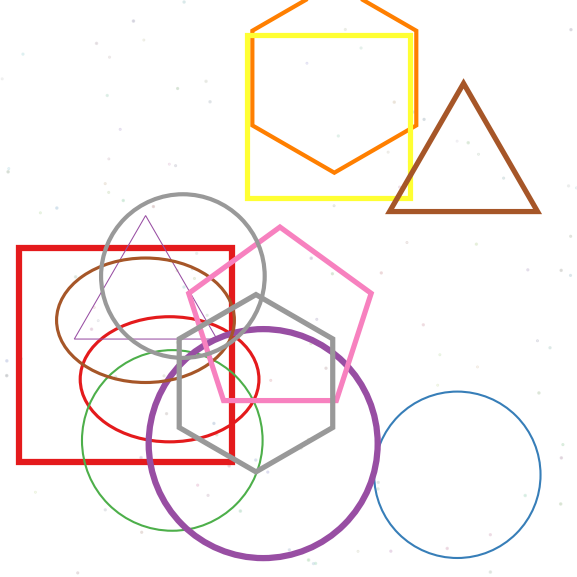[{"shape": "oval", "thickness": 1.5, "radius": 0.77, "center": [0.294, 0.342]}, {"shape": "square", "thickness": 3, "radius": 0.92, "center": [0.218, 0.384]}, {"shape": "circle", "thickness": 1, "radius": 0.72, "center": [0.792, 0.177]}, {"shape": "circle", "thickness": 1, "radius": 0.78, "center": [0.298, 0.236]}, {"shape": "triangle", "thickness": 0.5, "radius": 0.71, "center": [0.252, 0.483]}, {"shape": "circle", "thickness": 3, "radius": 0.99, "center": [0.456, 0.231]}, {"shape": "hexagon", "thickness": 2, "radius": 0.82, "center": [0.579, 0.864]}, {"shape": "square", "thickness": 2.5, "radius": 0.71, "center": [0.568, 0.798]}, {"shape": "oval", "thickness": 1.5, "radius": 0.77, "center": [0.252, 0.445]}, {"shape": "triangle", "thickness": 2.5, "radius": 0.74, "center": [0.803, 0.707]}, {"shape": "pentagon", "thickness": 2.5, "radius": 0.83, "center": [0.485, 0.44]}, {"shape": "hexagon", "thickness": 2.5, "radius": 0.77, "center": [0.443, 0.336]}, {"shape": "circle", "thickness": 2, "radius": 0.71, "center": [0.317, 0.521]}]